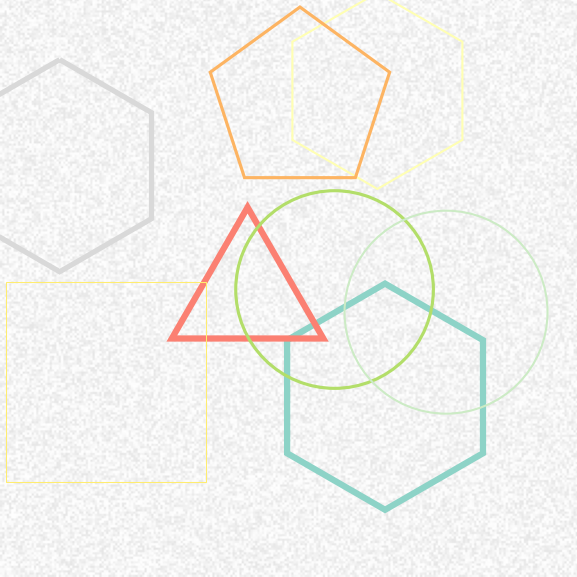[{"shape": "hexagon", "thickness": 3, "radius": 0.98, "center": [0.667, 0.312]}, {"shape": "hexagon", "thickness": 1, "radius": 0.85, "center": [0.653, 0.842]}, {"shape": "triangle", "thickness": 3, "radius": 0.76, "center": [0.429, 0.489]}, {"shape": "pentagon", "thickness": 1.5, "radius": 0.82, "center": [0.519, 0.824]}, {"shape": "circle", "thickness": 1.5, "radius": 0.86, "center": [0.579, 0.498]}, {"shape": "hexagon", "thickness": 2.5, "radius": 0.92, "center": [0.103, 0.712]}, {"shape": "circle", "thickness": 1, "radius": 0.88, "center": [0.772, 0.459]}, {"shape": "square", "thickness": 0.5, "radius": 0.86, "center": [0.184, 0.338]}]